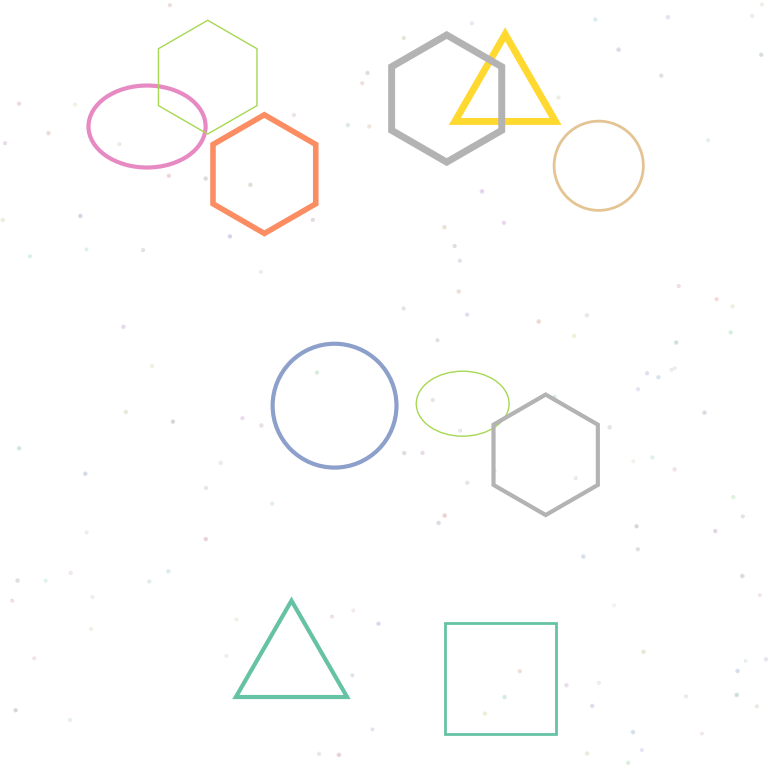[{"shape": "triangle", "thickness": 1.5, "radius": 0.42, "center": [0.379, 0.136]}, {"shape": "square", "thickness": 1, "radius": 0.36, "center": [0.65, 0.119]}, {"shape": "hexagon", "thickness": 2, "radius": 0.39, "center": [0.343, 0.774]}, {"shape": "circle", "thickness": 1.5, "radius": 0.4, "center": [0.434, 0.473]}, {"shape": "oval", "thickness": 1.5, "radius": 0.38, "center": [0.191, 0.836]}, {"shape": "oval", "thickness": 0.5, "radius": 0.3, "center": [0.601, 0.476]}, {"shape": "hexagon", "thickness": 0.5, "radius": 0.37, "center": [0.27, 0.9]}, {"shape": "triangle", "thickness": 2.5, "radius": 0.38, "center": [0.656, 0.88]}, {"shape": "circle", "thickness": 1, "radius": 0.29, "center": [0.778, 0.785]}, {"shape": "hexagon", "thickness": 2.5, "radius": 0.41, "center": [0.58, 0.872]}, {"shape": "hexagon", "thickness": 1.5, "radius": 0.39, "center": [0.709, 0.409]}]